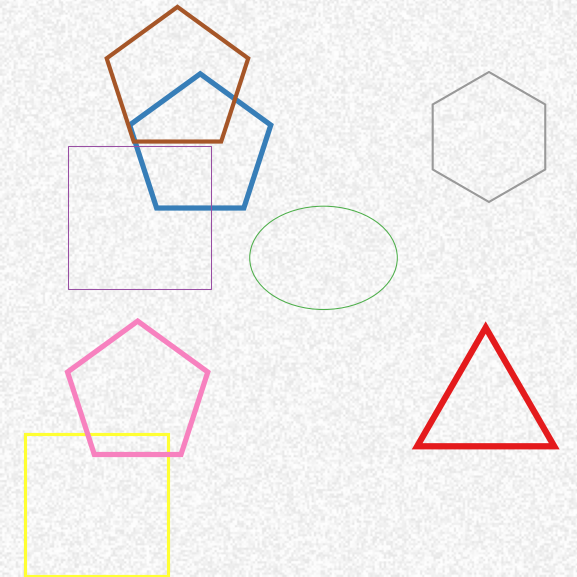[{"shape": "triangle", "thickness": 3, "radius": 0.69, "center": [0.841, 0.295]}, {"shape": "pentagon", "thickness": 2.5, "radius": 0.64, "center": [0.347, 0.743]}, {"shape": "oval", "thickness": 0.5, "radius": 0.64, "center": [0.56, 0.553]}, {"shape": "square", "thickness": 0.5, "radius": 0.62, "center": [0.242, 0.623]}, {"shape": "square", "thickness": 1.5, "radius": 0.62, "center": [0.167, 0.124]}, {"shape": "pentagon", "thickness": 2, "radius": 0.64, "center": [0.307, 0.858]}, {"shape": "pentagon", "thickness": 2.5, "radius": 0.64, "center": [0.238, 0.315]}, {"shape": "hexagon", "thickness": 1, "radius": 0.56, "center": [0.847, 0.762]}]